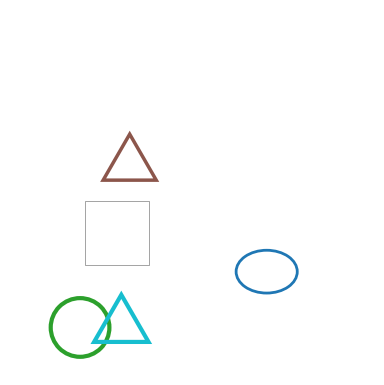[{"shape": "oval", "thickness": 2, "radius": 0.4, "center": [0.693, 0.294]}, {"shape": "circle", "thickness": 3, "radius": 0.38, "center": [0.208, 0.149]}, {"shape": "triangle", "thickness": 2.5, "radius": 0.4, "center": [0.337, 0.572]}, {"shape": "square", "thickness": 0.5, "radius": 0.41, "center": [0.304, 0.395]}, {"shape": "triangle", "thickness": 3, "radius": 0.41, "center": [0.315, 0.153]}]